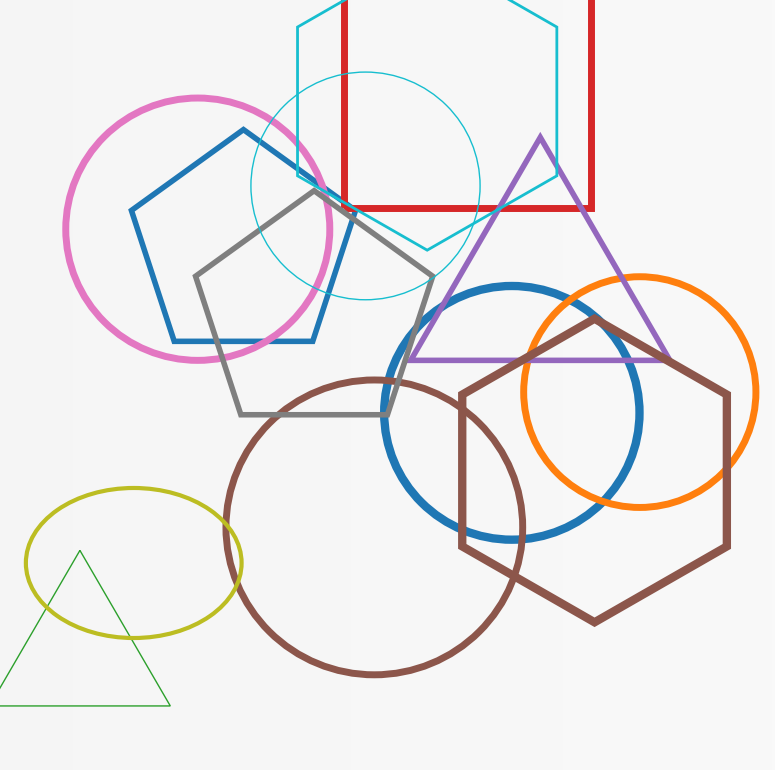[{"shape": "circle", "thickness": 3, "radius": 0.82, "center": [0.66, 0.464]}, {"shape": "pentagon", "thickness": 2, "radius": 0.76, "center": [0.314, 0.68]}, {"shape": "circle", "thickness": 2.5, "radius": 0.75, "center": [0.826, 0.491]}, {"shape": "triangle", "thickness": 0.5, "radius": 0.67, "center": [0.103, 0.151]}, {"shape": "square", "thickness": 2.5, "radius": 0.8, "center": [0.603, 0.889]}, {"shape": "triangle", "thickness": 2, "radius": 0.97, "center": [0.697, 0.629]}, {"shape": "hexagon", "thickness": 3, "radius": 0.99, "center": [0.767, 0.389]}, {"shape": "circle", "thickness": 2.5, "radius": 0.96, "center": [0.483, 0.315]}, {"shape": "circle", "thickness": 2.5, "radius": 0.85, "center": [0.255, 0.702]}, {"shape": "pentagon", "thickness": 2, "radius": 0.8, "center": [0.405, 0.592]}, {"shape": "oval", "thickness": 1.5, "radius": 0.7, "center": [0.173, 0.269]}, {"shape": "circle", "thickness": 0.5, "radius": 0.74, "center": [0.472, 0.759]}, {"shape": "hexagon", "thickness": 1, "radius": 0.97, "center": [0.551, 0.868]}]